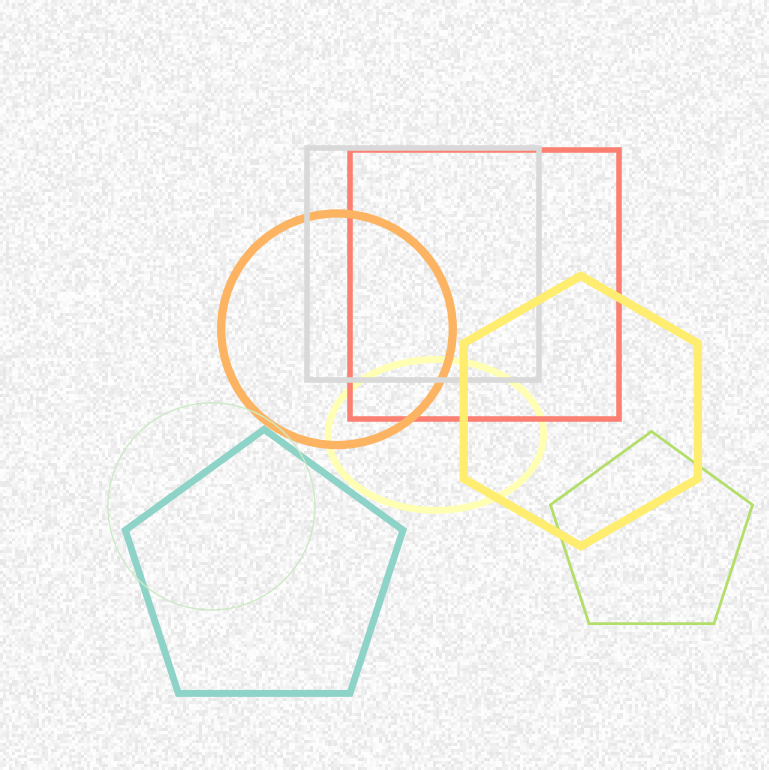[{"shape": "pentagon", "thickness": 2.5, "radius": 0.95, "center": [0.343, 0.253]}, {"shape": "oval", "thickness": 2.5, "radius": 0.7, "center": [0.566, 0.435]}, {"shape": "square", "thickness": 2, "radius": 0.87, "center": [0.629, 0.63]}, {"shape": "circle", "thickness": 3, "radius": 0.75, "center": [0.438, 0.572]}, {"shape": "pentagon", "thickness": 1, "radius": 0.69, "center": [0.846, 0.302]}, {"shape": "square", "thickness": 2, "radius": 0.75, "center": [0.55, 0.657]}, {"shape": "circle", "thickness": 0.5, "radius": 0.67, "center": [0.275, 0.342]}, {"shape": "hexagon", "thickness": 3, "radius": 0.88, "center": [0.754, 0.466]}]